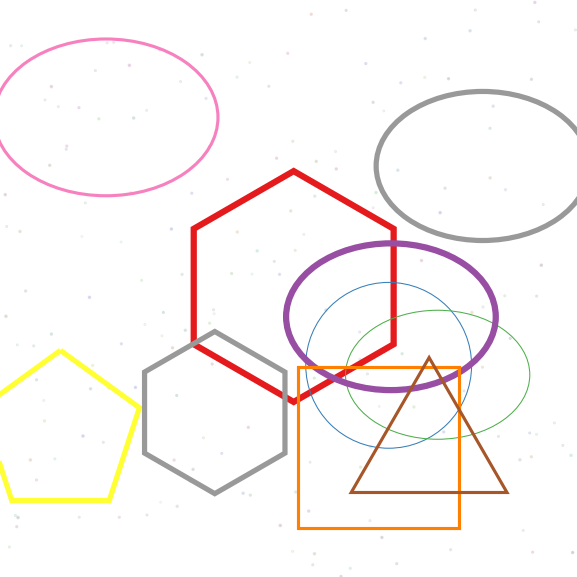[{"shape": "hexagon", "thickness": 3, "radius": 1.0, "center": [0.509, 0.503]}, {"shape": "circle", "thickness": 0.5, "radius": 0.72, "center": [0.673, 0.367]}, {"shape": "oval", "thickness": 0.5, "radius": 0.8, "center": [0.758, 0.35]}, {"shape": "oval", "thickness": 3, "radius": 0.91, "center": [0.677, 0.451]}, {"shape": "square", "thickness": 1.5, "radius": 0.7, "center": [0.655, 0.225]}, {"shape": "pentagon", "thickness": 2.5, "radius": 0.72, "center": [0.105, 0.249]}, {"shape": "triangle", "thickness": 1.5, "radius": 0.78, "center": [0.743, 0.224]}, {"shape": "oval", "thickness": 1.5, "radius": 0.97, "center": [0.184, 0.796]}, {"shape": "hexagon", "thickness": 2.5, "radius": 0.7, "center": [0.372, 0.285]}, {"shape": "oval", "thickness": 2.5, "radius": 0.92, "center": [0.836, 0.712]}]